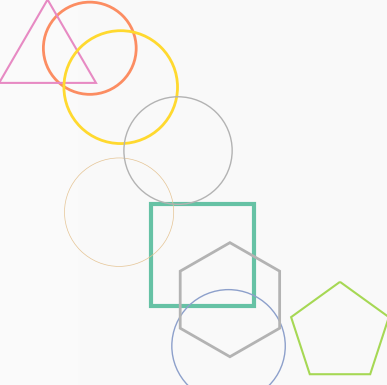[{"shape": "square", "thickness": 3, "radius": 0.66, "center": [0.523, 0.338]}, {"shape": "circle", "thickness": 2, "radius": 0.6, "center": [0.232, 0.875]}, {"shape": "circle", "thickness": 1, "radius": 0.73, "center": [0.59, 0.101]}, {"shape": "triangle", "thickness": 1.5, "radius": 0.72, "center": [0.123, 0.857]}, {"shape": "pentagon", "thickness": 1.5, "radius": 0.66, "center": [0.877, 0.135]}, {"shape": "circle", "thickness": 2, "radius": 0.73, "center": [0.312, 0.774]}, {"shape": "circle", "thickness": 0.5, "radius": 0.7, "center": [0.307, 0.449]}, {"shape": "circle", "thickness": 1, "radius": 0.7, "center": [0.459, 0.609]}, {"shape": "hexagon", "thickness": 2, "radius": 0.74, "center": [0.593, 0.222]}]